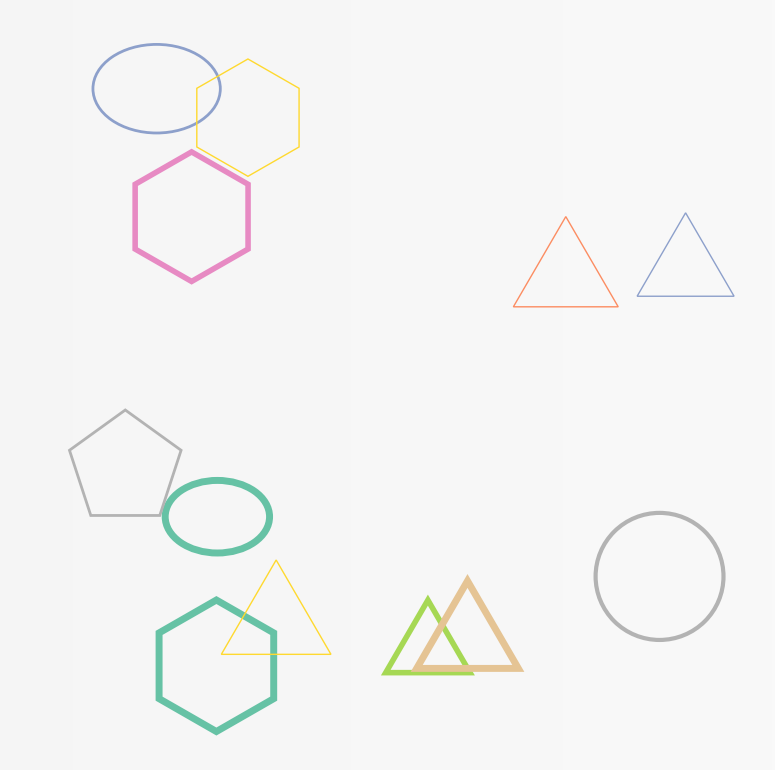[{"shape": "oval", "thickness": 2.5, "radius": 0.34, "center": [0.28, 0.329]}, {"shape": "hexagon", "thickness": 2.5, "radius": 0.43, "center": [0.279, 0.135]}, {"shape": "triangle", "thickness": 0.5, "radius": 0.39, "center": [0.73, 0.641]}, {"shape": "triangle", "thickness": 0.5, "radius": 0.36, "center": [0.885, 0.651]}, {"shape": "oval", "thickness": 1, "radius": 0.41, "center": [0.202, 0.885]}, {"shape": "hexagon", "thickness": 2, "radius": 0.42, "center": [0.247, 0.719]}, {"shape": "triangle", "thickness": 2, "radius": 0.31, "center": [0.552, 0.158]}, {"shape": "hexagon", "thickness": 0.5, "radius": 0.38, "center": [0.32, 0.847]}, {"shape": "triangle", "thickness": 0.5, "radius": 0.41, "center": [0.356, 0.191]}, {"shape": "triangle", "thickness": 2.5, "radius": 0.38, "center": [0.603, 0.17]}, {"shape": "circle", "thickness": 1.5, "radius": 0.41, "center": [0.851, 0.251]}, {"shape": "pentagon", "thickness": 1, "radius": 0.38, "center": [0.162, 0.392]}]